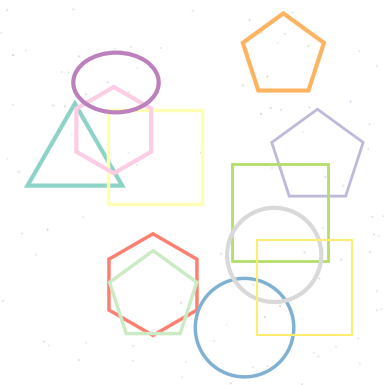[{"shape": "triangle", "thickness": 3, "radius": 0.71, "center": [0.194, 0.589]}, {"shape": "square", "thickness": 2.5, "radius": 0.61, "center": [0.402, 0.592]}, {"shape": "pentagon", "thickness": 2, "radius": 0.62, "center": [0.825, 0.592]}, {"shape": "hexagon", "thickness": 2.5, "radius": 0.66, "center": [0.397, 0.261]}, {"shape": "circle", "thickness": 2.5, "radius": 0.64, "center": [0.635, 0.149]}, {"shape": "pentagon", "thickness": 3, "radius": 0.55, "center": [0.736, 0.854]}, {"shape": "square", "thickness": 2, "radius": 0.63, "center": [0.727, 0.448]}, {"shape": "hexagon", "thickness": 3, "radius": 0.56, "center": [0.296, 0.662]}, {"shape": "circle", "thickness": 3, "radius": 0.61, "center": [0.712, 0.338]}, {"shape": "oval", "thickness": 3, "radius": 0.55, "center": [0.301, 0.786]}, {"shape": "pentagon", "thickness": 2.5, "radius": 0.6, "center": [0.398, 0.23]}, {"shape": "square", "thickness": 1.5, "radius": 0.61, "center": [0.791, 0.254]}]